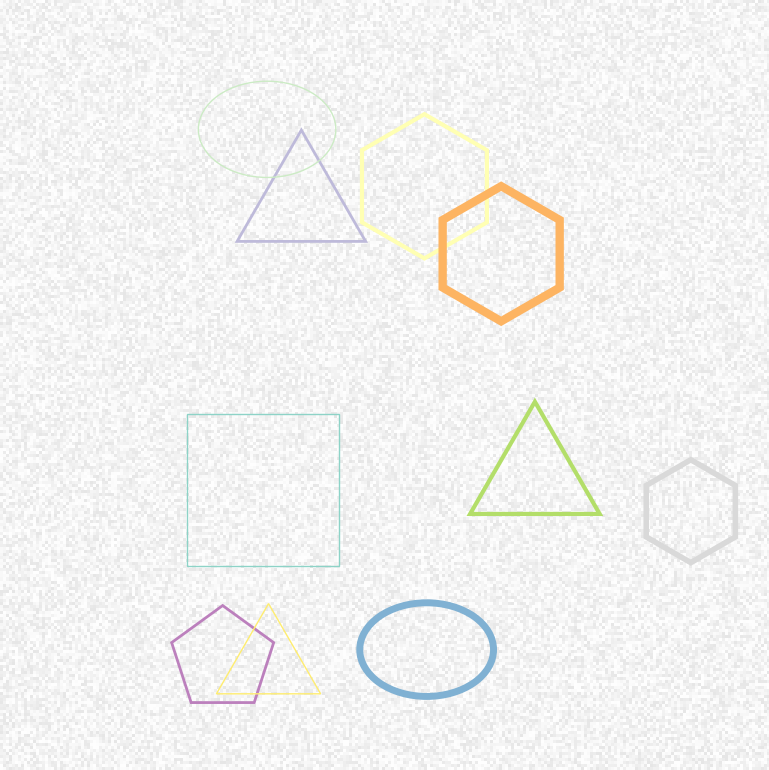[{"shape": "square", "thickness": 0.5, "radius": 0.49, "center": [0.342, 0.364]}, {"shape": "hexagon", "thickness": 1.5, "radius": 0.47, "center": [0.551, 0.758]}, {"shape": "triangle", "thickness": 1, "radius": 0.48, "center": [0.391, 0.735]}, {"shape": "oval", "thickness": 2.5, "radius": 0.43, "center": [0.554, 0.156]}, {"shape": "hexagon", "thickness": 3, "radius": 0.44, "center": [0.651, 0.67]}, {"shape": "triangle", "thickness": 1.5, "radius": 0.49, "center": [0.695, 0.381]}, {"shape": "hexagon", "thickness": 2, "radius": 0.33, "center": [0.897, 0.336]}, {"shape": "pentagon", "thickness": 1, "radius": 0.35, "center": [0.289, 0.144]}, {"shape": "oval", "thickness": 0.5, "radius": 0.45, "center": [0.347, 0.832]}, {"shape": "triangle", "thickness": 0.5, "radius": 0.39, "center": [0.349, 0.138]}]